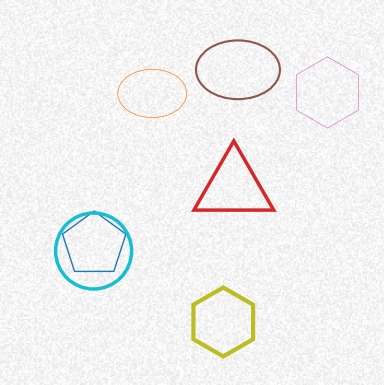[{"shape": "pentagon", "thickness": 1, "radius": 0.43, "center": [0.245, 0.365]}, {"shape": "oval", "thickness": 0.5, "radius": 0.45, "center": [0.395, 0.757]}, {"shape": "triangle", "thickness": 2.5, "radius": 0.6, "center": [0.607, 0.514]}, {"shape": "oval", "thickness": 1.5, "radius": 0.55, "center": [0.618, 0.819]}, {"shape": "hexagon", "thickness": 0.5, "radius": 0.46, "center": [0.851, 0.76]}, {"shape": "hexagon", "thickness": 3, "radius": 0.45, "center": [0.58, 0.164]}, {"shape": "circle", "thickness": 2.5, "radius": 0.49, "center": [0.243, 0.348]}]